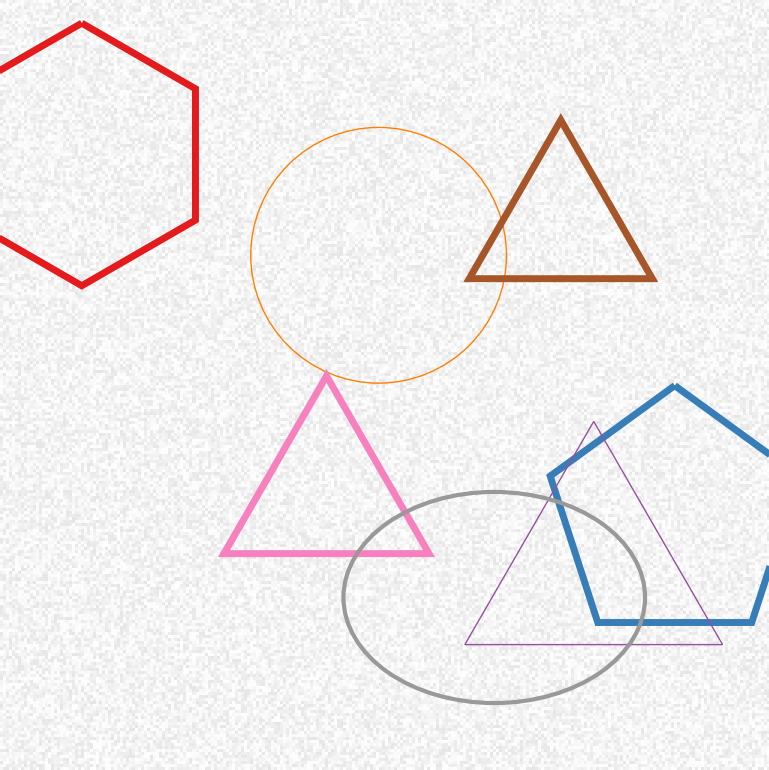[{"shape": "hexagon", "thickness": 2.5, "radius": 0.85, "center": [0.106, 0.799]}, {"shape": "pentagon", "thickness": 2.5, "radius": 0.85, "center": [0.876, 0.329]}, {"shape": "triangle", "thickness": 0.5, "radius": 0.97, "center": [0.771, 0.259]}, {"shape": "circle", "thickness": 0.5, "radius": 0.83, "center": [0.492, 0.668]}, {"shape": "triangle", "thickness": 2.5, "radius": 0.69, "center": [0.728, 0.707]}, {"shape": "triangle", "thickness": 2.5, "radius": 0.77, "center": [0.424, 0.358]}, {"shape": "oval", "thickness": 1.5, "radius": 0.98, "center": [0.642, 0.224]}]